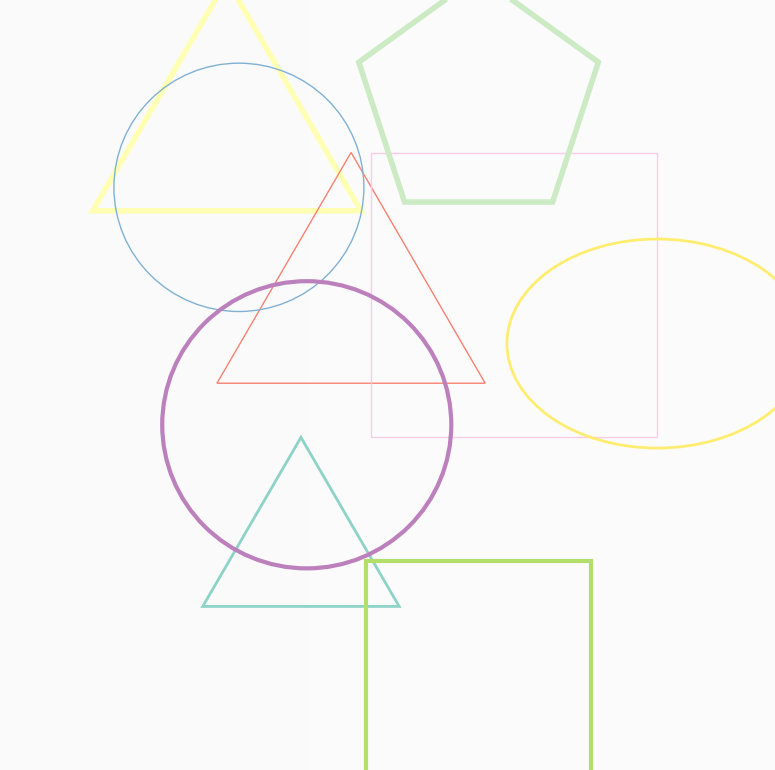[{"shape": "triangle", "thickness": 1, "radius": 0.73, "center": [0.388, 0.286]}, {"shape": "triangle", "thickness": 2, "radius": 1.0, "center": [0.293, 0.826]}, {"shape": "triangle", "thickness": 0.5, "radius": 1.0, "center": [0.453, 0.602]}, {"shape": "circle", "thickness": 0.5, "radius": 0.81, "center": [0.308, 0.757]}, {"shape": "square", "thickness": 1.5, "radius": 0.73, "center": [0.618, 0.126]}, {"shape": "square", "thickness": 0.5, "radius": 0.92, "center": [0.663, 0.617]}, {"shape": "circle", "thickness": 1.5, "radius": 0.93, "center": [0.396, 0.448]}, {"shape": "pentagon", "thickness": 2, "radius": 0.81, "center": [0.618, 0.869]}, {"shape": "oval", "thickness": 1, "radius": 0.97, "center": [0.848, 0.554]}]